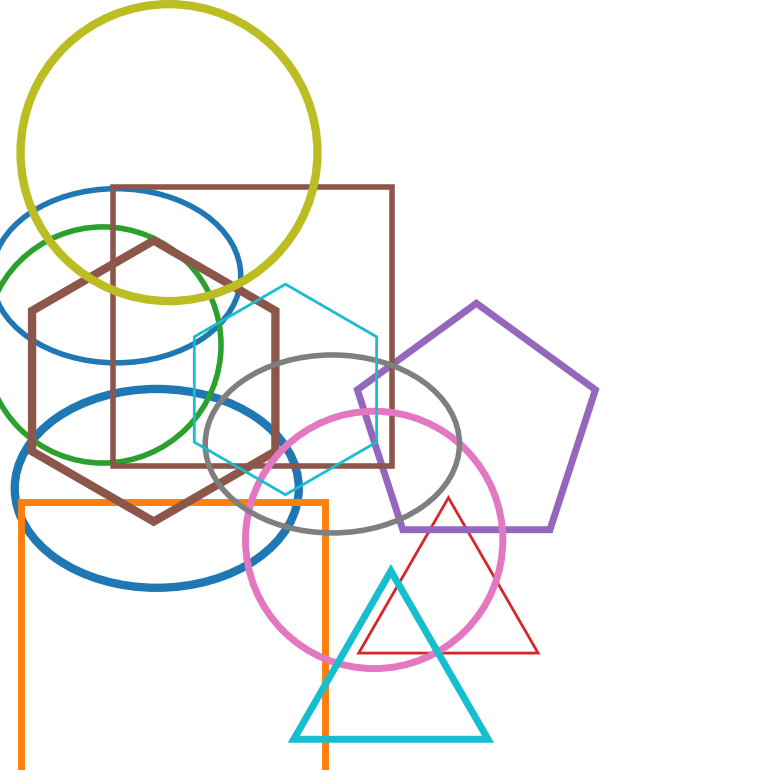[{"shape": "oval", "thickness": 2, "radius": 0.81, "center": [0.151, 0.642]}, {"shape": "oval", "thickness": 3, "radius": 0.92, "center": [0.204, 0.366]}, {"shape": "square", "thickness": 2.5, "radius": 0.99, "center": [0.224, 0.151]}, {"shape": "circle", "thickness": 2, "radius": 0.77, "center": [0.134, 0.552]}, {"shape": "triangle", "thickness": 1, "radius": 0.67, "center": [0.582, 0.219]}, {"shape": "pentagon", "thickness": 2.5, "radius": 0.81, "center": [0.619, 0.444]}, {"shape": "hexagon", "thickness": 3, "radius": 0.91, "center": [0.2, 0.505]}, {"shape": "square", "thickness": 2, "radius": 0.91, "center": [0.328, 0.576]}, {"shape": "circle", "thickness": 2.5, "radius": 0.84, "center": [0.486, 0.299]}, {"shape": "oval", "thickness": 2, "radius": 0.83, "center": [0.432, 0.423]}, {"shape": "circle", "thickness": 3, "radius": 0.96, "center": [0.219, 0.802]}, {"shape": "hexagon", "thickness": 1, "radius": 0.68, "center": [0.371, 0.494]}, {"shape": "triangle", "thickness": 2.5, "radius": 0.73, "center": [0.508, 0.113]}]